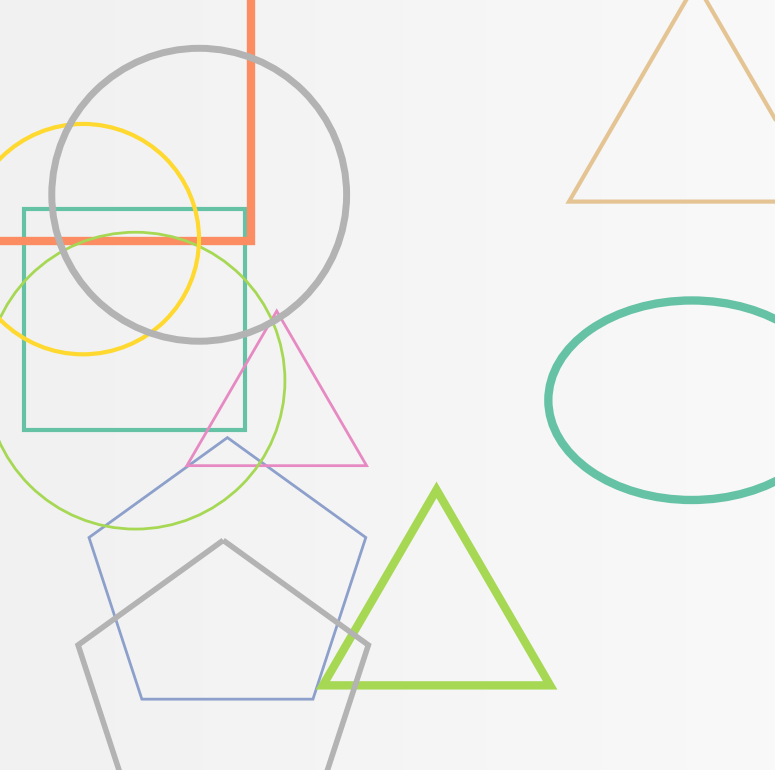[{"shape": "square", "thickness": 1.5, "radius": 0.71, "center": [0.173, 0.585]}, {"shape": "oval", "thickness": 3, "radius": 0.93, "center": [0.893, 0.48]}, {"shape": "square", "thickness": 3, "radius": 0.94, "center": [0.135, 0.876]}, {"shape": "pentagon", "thickness": 1, "radius": 0.94, "center": [0.293, 0.244]}, {"shape": "triangle", "thickness": 1, "radius": 0.67, "center": [0.357, 0.462]}, {"shape": "triangle", "thickness": 3, "radius": 0.85, "center": [0.563, 0.195]}, {"shape": "circle", "thickness": 1, "radius": 0.96, "center": [0.175, 0.506]}, {"shape": "circle", "thickness": 1.5, "radius": 0.75, "center": [0.107, 0.689]}, {"shape": "triangle", "thickness": 1.5, "radius": 0.95, "center": [0.898, 0.833]}, {"shape": "pentagon", "thickness": 2, "radius": 0.98, "center": [0.288, 0.101]}, {"shape": "circle", "thickness": 2.5, "radius": 0.95, "center": [0.257, 0.747]}]